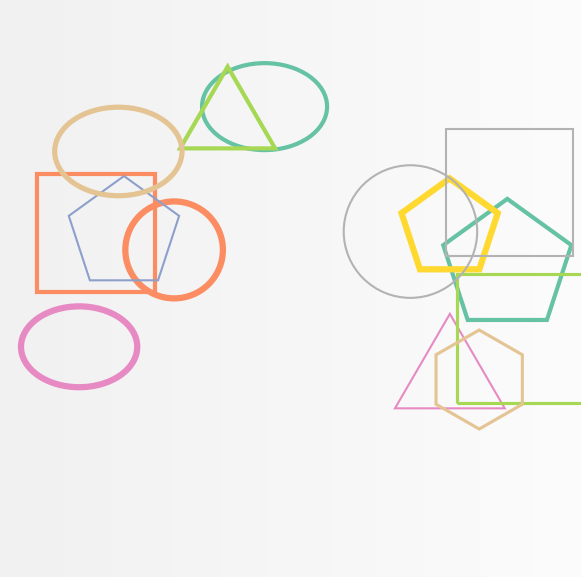[{"shape": "oval", "thickness": 2, "radius": 0.54, "center": [0.455, 0.815]}, {"shape": "pentagon", "thickness": 2, "radius": 0.58, "center": [0.873, 0.539]}, {"shape": "circle", "thickness": 3, "radius": 0.42, "center": [0.3, 0.566]}, {"shape": "square", "thickness": 2, "radius": 0.51, "center": [0.165, 0.596]}, {"shape": "pentagon", "thickness": 1, "radius": 0.5, "center": [0.213, 0.594]}, {"shape": "oval", "thickness": 3, "radius": 0.5, "center": [0.136, 0.399]}, {"shape": "triangle", "thickness": 1, "radius": 0.55, "center": [0.774, 0.347]}, {"shape": "triangle", "thickness": 2, "radius": 0.47, "center": [0.392, 0.789]}, {"shape": "square", "thickness": 1.5, "radius": 0.56, "center": [0.898, 0.413]}, {"shape": "pentagon", "thickness": 3, "radius": 0.44, "center": [0.774, 0.603]}, {"shape": "oval", "thickness": 2.5, "radius": 0.55, "center": [0.204, 0.737]}, {"shape": "hexagon", "thickness": 1.5, "radius": 0.43, "center": [0.824, 0.342]}, {"shape": "circle", "thickness": 1, "radius": 0.57, "center": [0.706, 0.598]}, {"shape": "square", "thickness": 1, "radius": 0.55, "center": [0.877, 0.667]}]